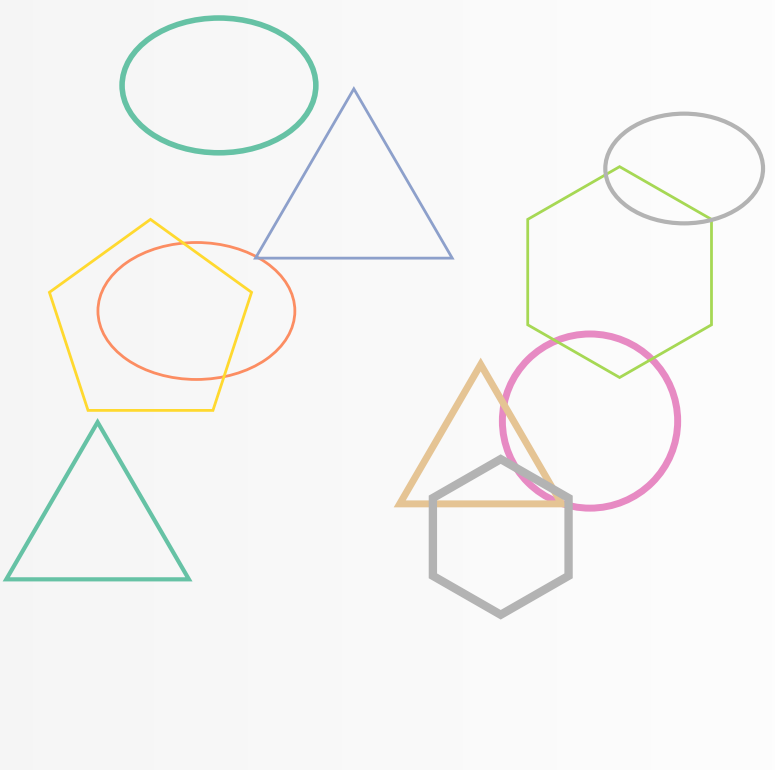[{"shape": "oval", "thickness": 2, "radius": 0.63, "center": [0.283, 0.889]}, {"shape": "triangle", "thickness": 1.5, "radius": 0.68, "center": [0.126, 0.316]}, {"shape": "oval", "thickness": 1, "radius": 0.64, "center": [0.253, 0.596]}, {"shape": "triangle", "thickness": 1, "radius": 0.73, "center": [0.457, 0.738]}, {"shape": "circle", "thickness": 2.5, "radius": 0.57, "center": [0.761, 0.453]}, {"shape": "hexagon", "thickness": 1, "radius": 0.68, "center": [0.799, 0.647]}, {"shape": "pentagon", "thickness": 1, "radius": 0.69, "center": [0.194, 0.578]}, {"shape": "triangle", "thickness": 2.5, "radius": 0.6, "center": [0.62, 0.406]}, {"shape": "oval", "thickness": 1.5, "radius": 0.51, "center": [0.883, 0.781]}, {"shape": "hexagon", "thickness": 3, "radius": 0.51, "center": [0.646, 0.303]}]